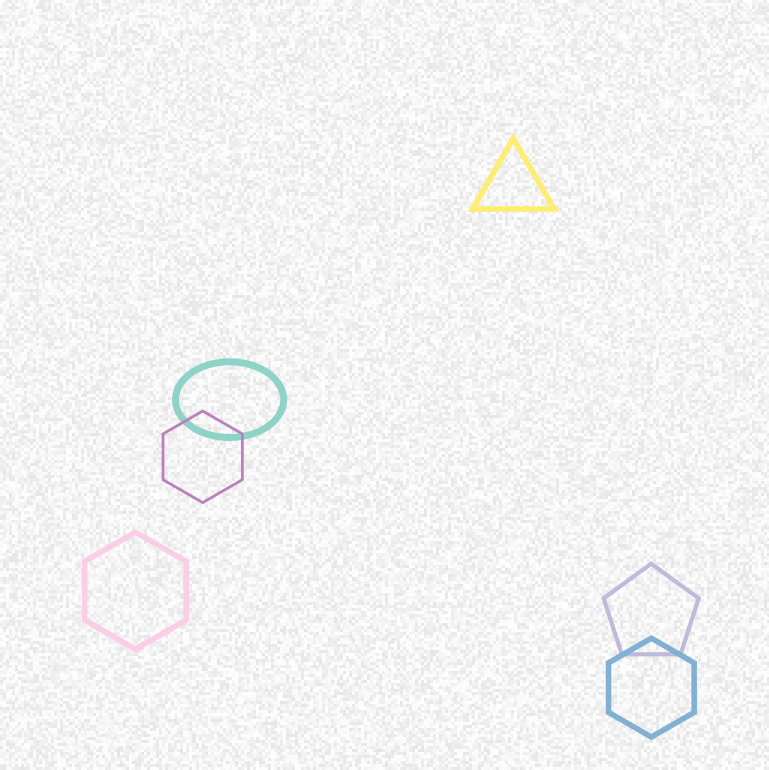[{"shape": "oval", "thickness": 2.5, "radius": 0.35, "center": [0.298, 0.481]}, {"shape": "pentagon", "thickness": 1.5, "radius": 0.32, "center": [0.846, 0.203]}, {"shape": "hexagon", "thickness": 2, "radius": 0.32, "center": [0.846, 0.107]}, {"shape": "hexagon", "thickness": 2, "radius": 0.38, "center": [0.176, 0.233]}, {"shape": "hexagon", "thickness": 1, "radius": 0.3, "center": [0.263, 0.407]}, {"shape": "triangle", "thickness": 2, "radius": 0.31, "center": [0.667, 0.759]}]